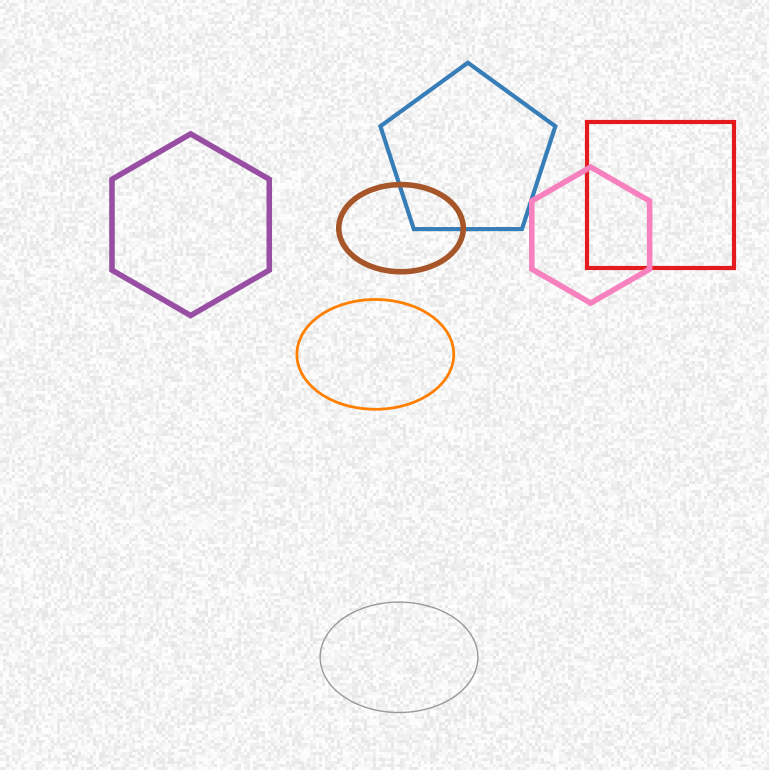[{"shape": "square", "thickness": 1.5, "radius": 0.47, "center": [0.858, 0.747]}, {"shape": "pentagon", "thickness": 1.5, "radius": 0.6, "center": [0.608, 0.799]}, {"shape": "hexagon", "thickness": 2, "radius": 0.59, "center": [0.248, 0.708]}, {"shape": "oval", "thickness": 1, "radius": 0.51, "center": [0.487, 0.54]}, {"shape": "oval", "thickness": 2, "radius": 0.4, "center": [0.521, 0.704]}, {"shape": "hexagon", "thickness": 2, "radius": 0.44, "center": [0.767, 0.695]}, {"shape": "oval", "thickness": 0.5, "radius": 0.51, "center": [0.518, 0.146]}]